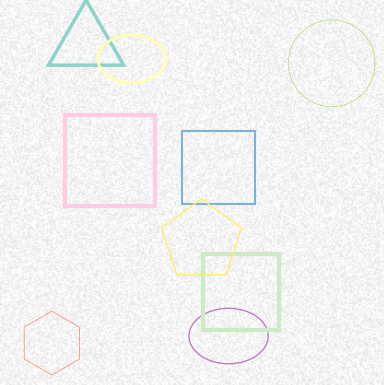[{"shape": "triangle", "thickness": 2.5, "radius": 0.56, "center": [0.224, 0.887]}, {"shape": "oval", "thickness": 2, "radius": 0.44, "center": [0.343, 0.847]}, {"shape": "hexagon", "thickness": 0.5, "radius": 0.41, "center": [0.135, 0.109]}, {"shape": "square", "thickness": 1.5, "radius": 0.47, "center": [0.567, 0.566]}, {"shape": "circle", "thickness": 0.5, "radius": 0.56, "center": [0.862, 0.835]}, {"shape": "square", "thickness": 3, "radius": 0.59, "center": [0.286, 0.583]}, {"shape": "oval", "thickness": 1, "radius": 0.51, "center": [0.594, 0.127]}, {"shape": "square", "thickness": 3, "radius": 0.49, "center": [0.625, 0.241]}, {"shape": "pentagon", "thickness": 1, "radius": 0.55, "center": [0.523, 0.374]}]